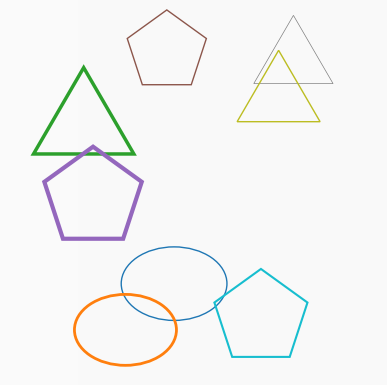[{"shape": "oval", "thickness": 1, "radius": 0.68, "center": [0.449, 0.263]}, {"shape": "oval", "thickness": 2, "radius": 0.66, "center": [0.324, 0.143]}, {"shape": "triangle", "thickness": 2.5, "radius": 0.75, "center": [0.216, 0.675]}, {"shape": "pentagon", "thickness": 3, "radius": 0.66, "center": [0.24, 0.487]}, {"shape": "pentagon", "thickness": 1, "radius": 0.54, "center": [0.43, 0.867]}, {"shape": "triangle", "thickness": 0.5, "radius": 0.59, "center": [0.757, 0.842]}, {"shape": "triangle", "thickness": 1, "radius": 0.62, "center": [0.719, 0.746]}, {"shape": "pentagon", "thickness": 1.5, "radius": 0.63, "center": [0.673, 0.175]}]